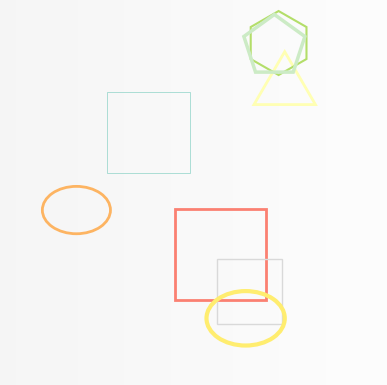[{"shape": "square", "thickness": 0.5, "radius": 0.53, "center": [0.383, 0.656]}, {"shape": "triangle", "thickness": 2, "radius": 0.46, "center": [0.735, 0.774]}, {"shape": "square", "thickness": 2, "radius": 0.59, "center": [0.569, 0.338]}, {"shape": "oval", "thickness": 2, "radius": 0.44, "center": [0.197, 0.454]}, {"shape": "hexagon", "thickness": 1.5, "radius": 0.42, "center": [0.719, 0.888]}, {"shape": "square", "thickness": 1, "radius": 0.42, "center": [0.644, 0.243]}, {"shape": "pentagon", "thickness": 2.5, "radius": 0.41, "center": [0.708, 0.88]}, {"shape": "oval", "thickness": 3, "radius": 0.5, "center": [0.634, 0.173]}]